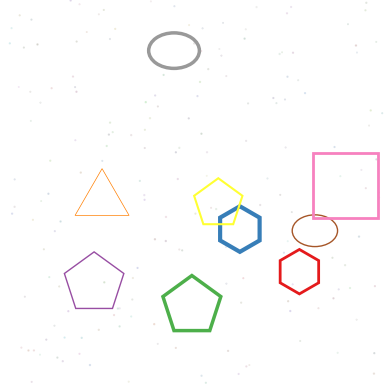[{"shape": "hexagon", "thickness": 2, "radius": 0.29, "center": [0.778, 0.294]}, {"shape": "hexagon", "thickness": 3, "radius": 0.3, "center": [0.623, 0.405]}, {"shape": "pentagon", "thickness": 2.5, "radius": 0.4, "center": [0.498, 0.205]}, {"shape": "pentagon", "thickness": 1, "radius": 0.41, "center": [0.244, 0.265]}, {"shape": "triangle", "thickness": 0.5, "radius": 0.41, "center": [0.265, 0.481]}, {"shape": "pentagon", "thickness": 1.5, "radius": 0.33, "center": [0.567, 0.471]}, {"shape": "oval", "thickness": 1, "radius": 0.29, "center": [0.818, 0.401]}, {"shape": "square", "thickness": 2, "radius": 0.42, "center": [0.898, 0.519]}, {"shape": "oval", "thickness": 2.5, "radius": 0.33, "center": [0.452, 0.868]}]